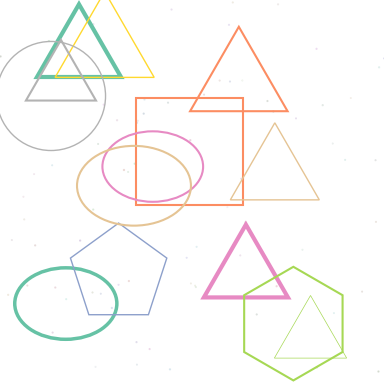[{"shape": "oval", "thickness": 2.5, "radius": 0.66, "center": [0.171, 0.212]}, {"shape": "triangle", "thickness": 3, "radius": 0.63, "center": [0.205, 0.863]}, {"shape": "square", "thickness": 1.5, "radius": 0.69, "center": [0.493, 0.607]}, {"shape": "triangle", "thickness": 1.5, "radius": 0.73, "center": [0.62, 0.784]}, {"shape": "pentagon", "thickness": 1, "radius": 0.66, "center": [0.308, 0.289]}, {"shape": "oval", "thickness": 1.5, "radius": 0.65, "center": [0.397, 0.567]}, {"shape": "triangle", "thickness": 3, "radius": 0.63, "center": [0.639, 0.291]}, {"shape": "hexagon", "thickness": 1.5, "radius": 0.74, "center": [0.762, 0.159]}, {"shape": "triangle", "thickness": 0.5, "radius": 0.54, "center": [0.807, 0.124]}, {"shape": "triangle", "thickness": 1, "radius": 0.74, "center": [0.272, 0.873]}, {"shape": "triangle", "thickness": 1, "radius": 0.67, "center": [0.714, 0.548]}, {"shape": "oval", "thickness": 1.5, "radius": 0.74, "center": [0.348, 0.518]}, {"shape": "circle", "thickness": 1, "radius": 0.71, "center": [0.133, 0.751]}, {"shape": "triangle", "thickness": 1.5, "radius": 0.53, "center": [0.158, 0.791]}]